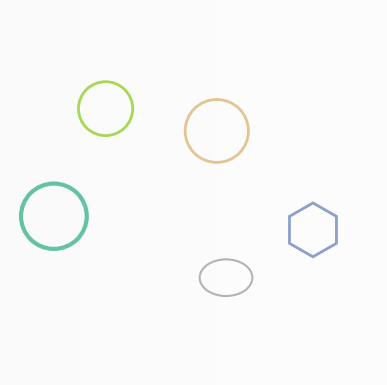[{"shape": "circle", "thickness": 3, "radius": 0.42, "center": [0.139, 0.438]}, {"shape": "hexagon", "thickness": 2, "radius": 0.35, "center": [0.808, 0.403]}, {"shape": "circle", "thickness": 2, "radius": 0.35, "center": [0.273, 0.718]}, {"shape": "circle", "thickness": 2, "radius": 0.41, "center": [0.559, 0.66]}, {"shape": "oval", "thickness": 1.5, "radius": 0.34, "center": [0.583, 0.279]}]